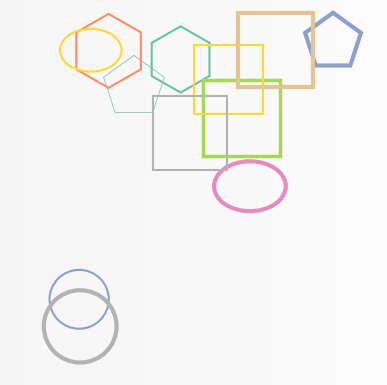[{"shape": "hexagon", "thickness": 1.5, "radius": 0.43, "center": [0.466, 0.846]}, {"shape": "pentagon", "thickness": 0.5, "radius": 0.41, "center": [0.346, 0.774]}, {"shape": "hexagon", "thickness": 1.5, "radius": 0.48, "center": [0.28, 0.868]}, {"shape": "pentagon", "thickness": 3, "radius": 0.38, "center": [0.859, 0.891]}, {"shape": "circle", "thickness": 1.5, "radius": 0.38, "center": [0.204, 0.223]}, {"shape": "oval", "thickness": 3, "radius": 0.46, "center": [0.645, 0.516]}, {"shape": "square", "thickness": 2.5, "radius": 0.49, "center": [0.623, 0.694]}, {"shape": "oval", "thickness": 1.5, "radius": 0.4, "center": [0.234, 0.869]}, {"shape": "square", "thickness": 1.5, "radius": 0.45, "center": [0.591, 0.793]}, {"shape": "square", "thickness": 3, "radius": 0.48, "center": [0.71, 0.87]}, {"shape": "circle", "thickness": 3, "radius": 0.47, "center": [0.207, 0.152]}, {"shape": "square", "thickness": 1.5, "radius": 0.48, "center": [0.49, 0.654]}]